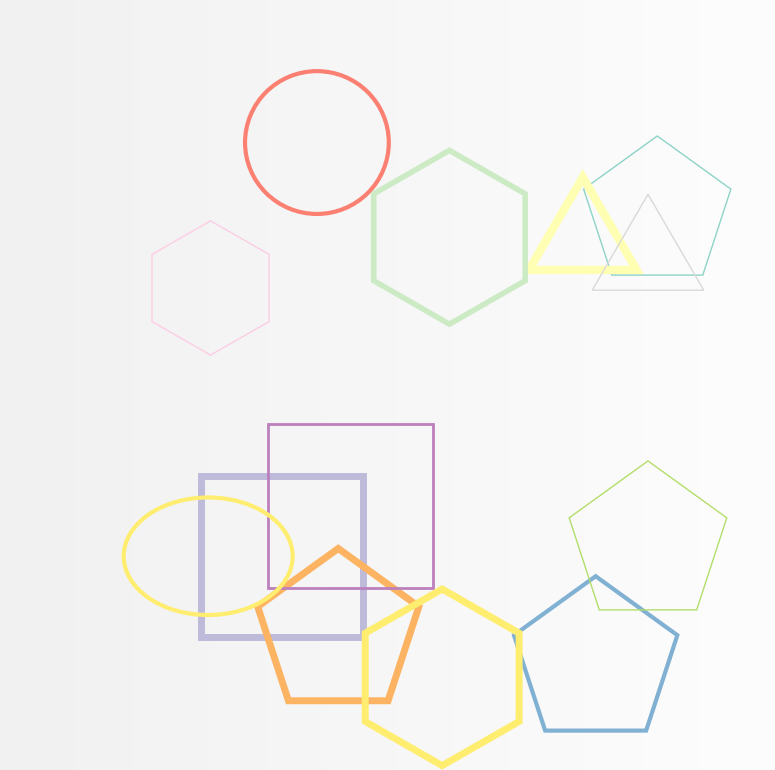[{"shape": "pentagon", "thickness": 0.5, "radius": 0.5, "center": [0.848, 0.724]}, {"shape": "triangle", "thickness": 3, "radius": 0.4, "center": [0.752, 0.69]}, {"shape": "square", "thickness": 2.5, "radius": 0.52, "center": [0.363, 0.277]}, {"shape": "circle", "thickness": 1.5, "radius": 0.46, "center": [0.409, 0.815]}, {"shape": "pentagon", "thickness": 1.5, "radius": 0.55, "center": [0.769, 0.141]}, {"shape": "pentagon", "thickness": 2.5, "radius": 0.55, "center": [0.436, 0.178]}, {"shape": "pentagon", "thickness": 0.5, "radius": 0.53, "center": [0.836, 0.294]}, {"shape": "hexagon", "thickness": 0.5, "radius": 0.44, "center": [0.272, 0.626]}, {"shape": "triangle", "thickness": 0.5, "radius": 0.42, "center": [0.836, 0.665]}, {"shape": "square", "thickness": 1, "radius": 0.53, "center": [0.452, 0.342]}, {"shape": "hexagon", "thickness": 2, "radius": 0.56, "center": [0.58, 0.692]}, {"shape": "hexagon", "thickness": 2.5, "radius": 0.57, "center": [0.571, 0.12]}, {"shape": "oval", "thickness": 1.5, "radius": 0.55, "center": [0.269, 0.278]}]